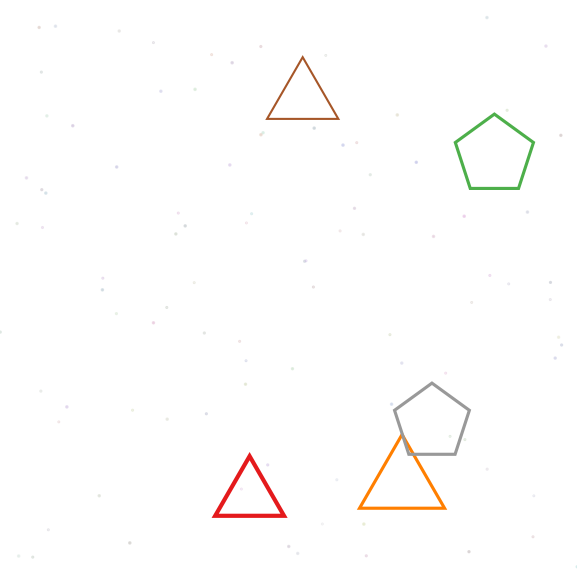[{"shape": "triangle", "thickness": 2, "radius": 0.34, "center": [0.432, 0.14]}, {"shape": "pentagon", "thickness": 1.5, "radius": 0.36, "center": [0.856, 0.73]}, {"shape": "triangle", "thickness": 1.5, "radius": 0.43, "center": [0.696, 0.162]}, {"shape": "triangle", "thickness": 1, "radius": 0.36, "center": [0.524, 0.829]}, {"shape": "pentagon", "thickness": 1.5, "radius": 0.34, "center": [0.748, 0.268]}]